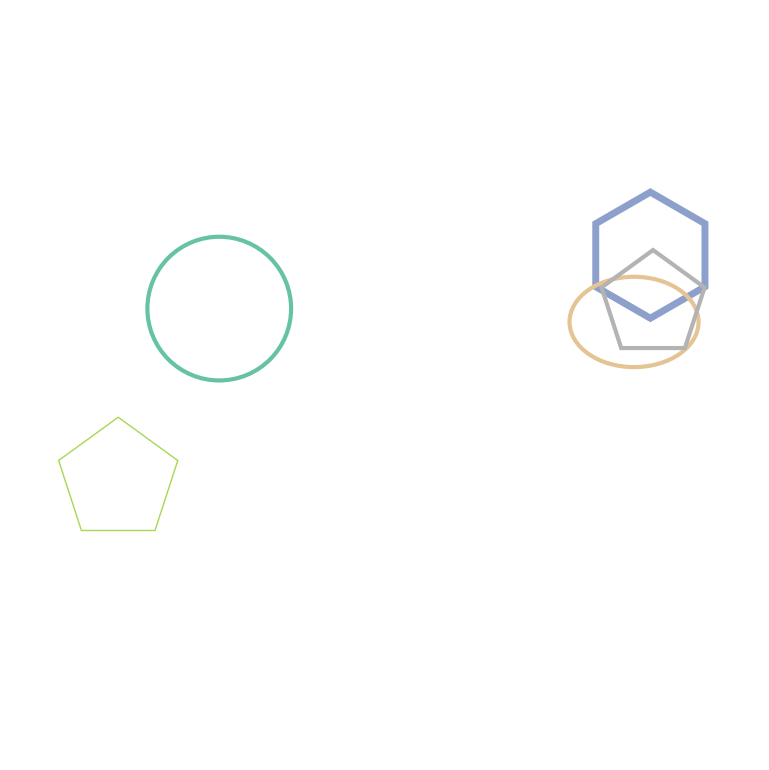[{"shape": "circle", "thickness": 1.5, "radius": 0.47, "center": [0.285, 0.599]}, {"shape": "hexagon", "thickness": 2.5, "radius": 0.41, "center": [0.845, 0.669]}, {"shape": "pentagon", "thickness": 0.5, "radius": 0.41, "center": [0.154, 0.377]}, {"shape": "oval", "thickness": 1.5, "radius": 0.42, "center": [0.823, 0.582]}, {"shape": "pentagon", "thickness": 1.5, "radius": 0.35, "center": [0.848, 0.605]}]